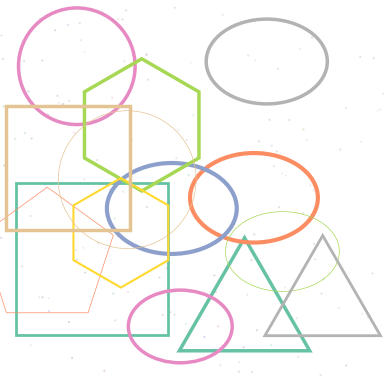[{"shape": "triangle", "thickness": 2.5, "radius": 0.98, "center": [0.635, 0.187]}, {"shape": "square", "thickness": 2, "radius": 0.99, "center": [0.239, 0.327]}, {"shape": "pentagon", "thickness": 0.5, "radius": 0.9, "center": [0.123, 0.333]}, {"shape": "oval", "thickness": 3, "radius": 0.83, "center": [0.66, 0.486]}, {"shape": "oval", "thickness": 3, "radius": 0.84, "center": [0.446, 0.459]}, {"shape": "circle", "thickness": 2.5, "radius": 0.76, "center": [0.199, 0.828]}, {"shape": "oval", "thickness": 2.5, "radius": 0.67, "center": [0.468, 0.152]}, {"shape": "oval", "thickness": 0.5, "radius": 0.74, "center": [0.733, 0.347]}, {"shape": "hexagon", "thickness": 2.5, "radius": 0.86, "center": [0.368, 0.676]}, {"shape": "hexagon", "thickness": 1.5, "radius": 0.71, "center": [0.314, 0.395]}, {"shape": "circle", "thickness": 0.5, "radius": 0.9, "center": [0.33, 0.533]}, {"shape": "square", "thickness": 2.5, "radius": 0.8, "center": [0.178, 0.564]}, {"shape": "triangle", "thickness": 2, "radius": 0.87, "center": [0.838, 0.215]}, {"shape": "oval", "thickness": 2.5, "radius": 0.79, "center": [0.693, 0.84]}]